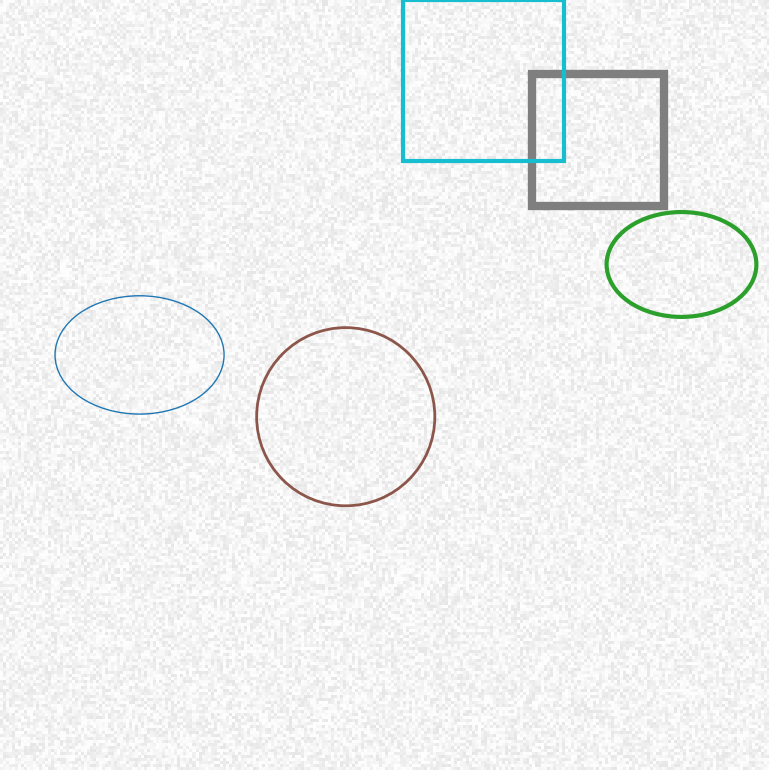[{"shape": "oval", "thickness": 0.5, "radius": 0.55, "center": [0.181, 0.539]}, {"shape": "oval", "thickness": 1.5, "radius": 0.49, "center": [0.885, 0.657]}, {"shape": "circle", "thickness": 1, "radius": 0.58, "center": [0.449, 0.459]}, {"shape": "square", "thickness": 3, "radius": 0.43, "center": [0.776, 0.818]}, {"shape": "square", "thickness": 1.5, "radius": 0.52, "center": [0.628, 0.896]}]